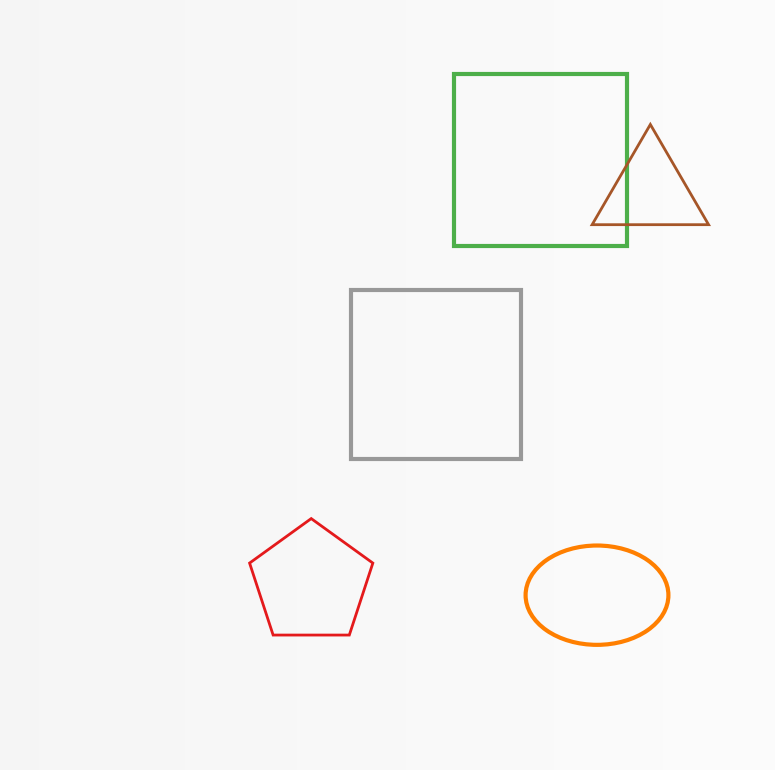[{"shape": "pentagon", "thickness": 1, "radius": 0.42, "center": [0.402, 0.243]}, {"shape": "square", "thickness": 1.5, "radius": 0.56, "center": [0.698, 0.793]}, {"shape": "oval", "thickness": 1.5, "radius": 0.46, "center": [0.77, 0.227]}, {"shape": "triangle", "thickness": 1, "radius": 0.43, "center": [0.839, 0.752]}, {"shape": "square", "thickness": 1.5, "radius": 0.55, "center": [0.563, 0.514]}]